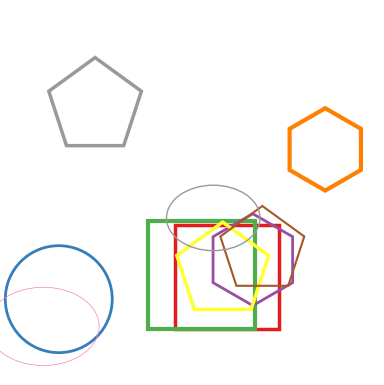[{"shape": "square", "thickness": 2.5, "radius": 0.67, "center": [0.589, 0.28]}, {"shape": "circle", "thickness": 2, "radius": 0.69, "center": [0.153, 0.223]}, {"shape": "square", "thickness": 3, "radius": 0.7, "center": [0.524, 0.286]}, {"shape": "hexagon", "thickness": 2, "radius": 0.6, "center": [0.657, 0.326]}, {"shape": "hexagon", "thickness": 3, "radius": 0.53, "center": [0.845, 0.612]}, {"shape": "pentagon", "thickness": 2.5, "radius": 0.63, "center": [0.578, 0.298]}, {"shape": "pentagon", "thickness": 1.5, "radius": 0.57, "center": [0.681, 0.35]}, {"shape": "oval", "thickness": 0.5, "radius": 0.73, "center": [0.112, 0.152]}, {"shape": "oval", "thickness": 1, "radius": 0.61, "center": [0.554, 0.434]}, {"shape": "pentagon", "thickness": 2.5, "radius": 0.63, "center": [0.247, 0.724]}]